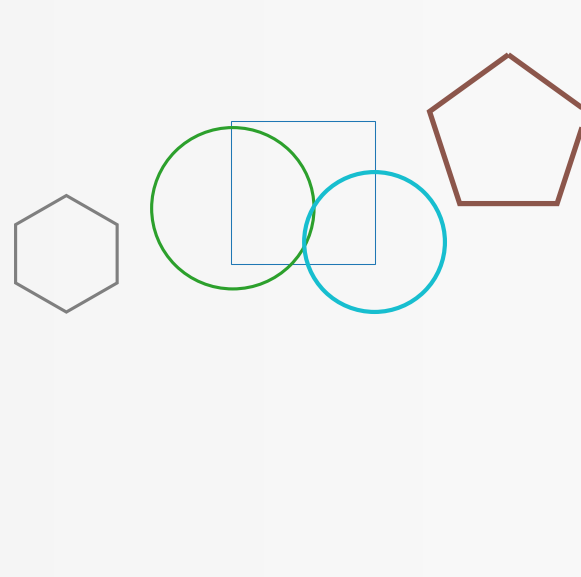[{"shape": "square", "thickness": 0.5, "radius": 0.62, "center": [0.521, 0.666]}, {"shape": "circle", "thickness": 1.5, "radius": 0.7, "center": [0.401, 0.639]}, {"shape": "pentagon", "thickness": 2.5, "radius": 0.71, "center": [0.875, 0.762]}, {"shape": "hexagon", "thickness": 1.5, "radius": 0.5, "center": [0.114, 0.56]}, {"shape": "circle", "thickness": 2, "radius": 0.61, "center": [0.644, 0.58]}]